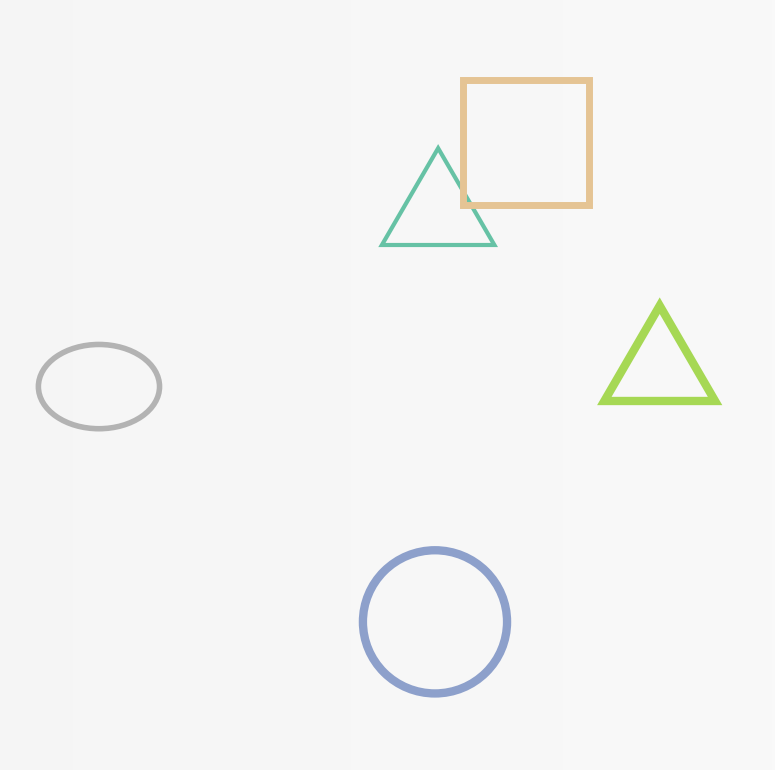[{"shape": "triangle", "thickness": 1.5, "radius": 0.42, "center": [0.565, 0.724]}, {"shape": "circle", "thickness": 3, "radius": 0.46, "center": [0.561, 0.192]}, {"shape": "triangle", "thickness": 3, "radius": 0.41, "center": [0.851, 0.52]}, {"shape": "square", "thickness": 2.5, "radius": 0.41, "center": [0.679, 0.815]}, {"shape": "oval", "thickness": 2, "radius": 0.39, "center": [0.128, 0.498]}]